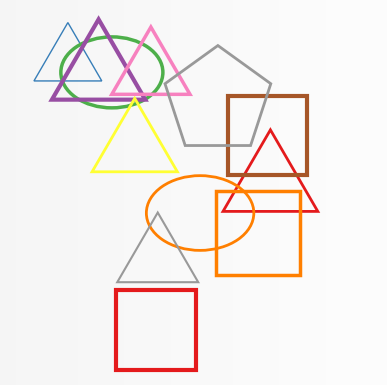[{"shape": "square", "thickness": 3, "radius": 0.52, "center": [0.403, 0.142]}, {"shape": "triangle", "thickness": 2, "radius": 0.71, "center": [0.698, 0.522]}, {"shape": "triangle", "thickness": 1, "radius": 0.51, "center": [0.175, 0.84]}, {"shape": "oval", "thickness": 2.5, "radius": 0.66, "center": [0.289, 0.812]}, {"shape": "triangle", "thickness": 3, "radius": 0.7, "center": [0.254, 0.811]}, {"shape": "oval", "thickness": 2, "radius": 0.69, "center": [0.516, 0.447]}, {"shape": "square", "thickness": 2.5, "radius": 0.54, "center": [0.666, 0.395]}, {"shape": "triangle", "thickness": 2, "radius": 0.64, "center": [0.348, 0.617]}, {"shape": "square", "thickness": 3, "radius": 0.51, "center": [0.69, 0.648]}, {"shape": "triangle", "thickness": 2.5, "radius": 0.58, "center": [0.389, 0.813]}, {"shape": "pentagon", "thickness": 2, "radius": 0.72, "center": [0.562, 0.738]}, {"shape": "triangle", "thickness": 1.5, "radius": 0.6, "center": [0.407, 0.327]}]